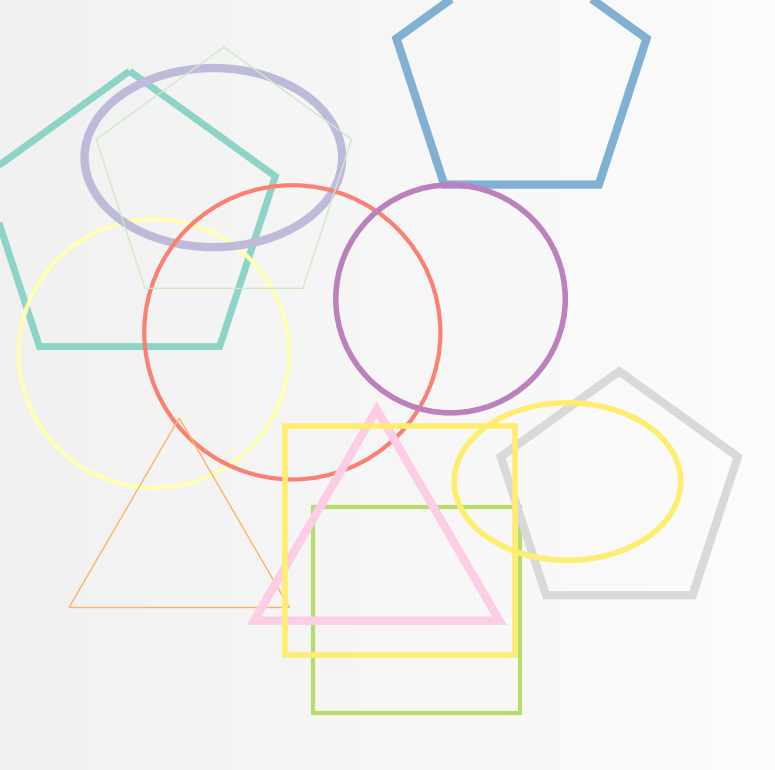[{"shape": "pentagon", "thickness": 2.5, "radius": 0.99, "center": [0.167, 0.71]}, {"shape": "circle", "thickness": 1.5, "radius": 0.87, "center": [0.199, 0.541]}, {"shape": "oval", "thickness": 3, "radius": 0.83, "center": [0.275, 0.795]}, {"shape": "circle", "thickness": 1.5, "radius": 0.96, "center": [0.377, 0.568]}, {"shape": "pentagon", "thickness": 3, "radius": 0.85, "center": [0.673, 0.898]}, {"shape": "triangle", "thickness": 0.5, "radius": 0.82, "center": [0.231, 0.293]}, {"shape": "square", "thickness": 1.5, "radius": 0.67, "center": [0.537, 0.207]}, {"shape": "triangle", "thickness": 3, "radius": 0.91, "center": [0.486, 0.285]}, {"shape": "pentagon", "thickness": 3, "radius": 0.8, "center": [0.799, 0.357]}, {"shape": "circle", "thickness": 2, "radius": 0.74, "center": [0.581, 0.612]}, {"shape": "pentagon", "thickness": 0.5, "radius": 0.87, "center": [0.289, 0.766]}, {"shape": "square", "thickness": 2, "radius": 0.74, "center": [0.516, 0.298]}, {"shape": "oval", "thickness": 2, "radius": 0.73, "center": [0.732, 0.375]}]